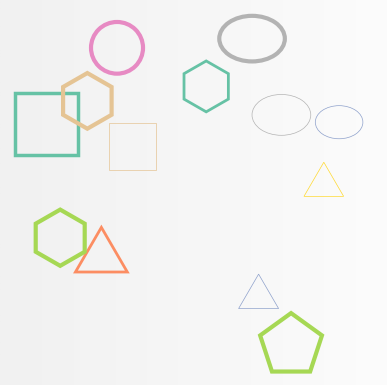[{"shape": "hexagon", "thickness": 2, "radius": 0.33, "center": [0.532, 0.776]}, {"shape": "square", "thickness": 2.5, "radius": 0.4, "center": [0.12, 0.679]}, {"shape": "triangle", "thickness": 2, "radius": 0.39, "center": [0.262, 0.332]}, {"shape": "triangle", "thickness": 0.5, "radius": 0.3, "center": [0.667, 0.228]}, {"shape": "oval", "thickness": 0.5, "radius": 0.31, "center": [0.875, 0.683]}, {"shape": "circle", "thickness": 3, "radius": 0.34, "center": [0.302, 0.876]}, {"shape": "hexagon", "thickness": 3, "radius": 0.36, "center": [0.155, 0.383]}, {"shape": "pentagon", "thickness": 3, "radius": 0.42, "center": [0.751, 0.103]}, {"shape": "triangle", "thickness": 0.5, "radius": 0.3, "center": [0.836, 0.52]}, {"shape": "hexagon", "thickness": 3, "radius": 0.36, "center": [0.225, 0.738]}, {"shape": "square", "thickness": 0.5, "radius": 0.3, "center": [0.341, 0.619]}, {"shape": "oval", "thickness": 3, "radius": 0.42, "center": [0.65, 0.9]}, {"shape": "oval", "thickness": 0.5, "radius": 0.38, "center": [0.726, 0.702]}]